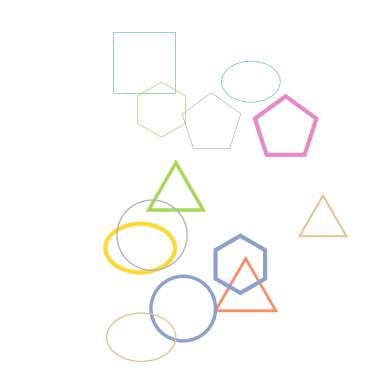[{"shape": "oval", "thickness": 0.5, "radius": 0.38, "center": [0.652, 0.788]}, {"shape": "square", "thickness": 0.5, "radius": 0.4, "center": [0.374, 0.838]}, {"shape": "triangle", "thickness": 2, "radius": 0.45, "center": [0.638, 0.238]}, {"shape": "hexagon", "thickness": 3, "radius": 0.37, "center": [0.624, 0.313]}, {"shape": "circle", "thickness": 2.5, "radius": 0.42, "center": [0.476, 0.198]}, {"shape": "pentagon", "thickness": 3, "radius": 0.42, "center": [0.742, 0.666]}, {"shape": "hexagon", "thickness": 0.5, "radius": 0.36, "center": [0.42, 0.715]}, {"shape": "triangle", "thickness": 2.5, "radius": 0.41, "center": [0.457, 0.495]}, {"shape": "oval", "thickness": 3, "radius": 0.45, "center": [0.364, 0.356]}, {"shape": "triangle", "thickness": 1.5, "radius": 0.35, "center": [0.839, 0.422]}, {"shape": "oval", "thickness": 1, "radius": 0.45, "center": [0.367, 0.124]}, {"shape": "pentagon", "thickness": 0.5, "radius": 0.4, "center": [0.549, 0.679]}, {"shape": "circle", "thickness": 1, "radius": 0.46, "center": [0.395, 0.389]}]